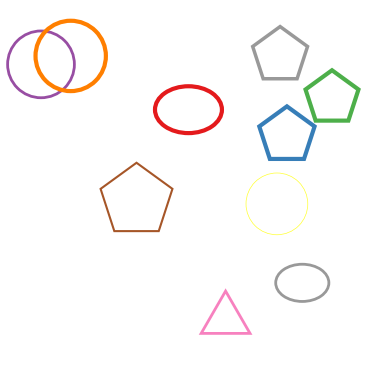[{"shape": "oval", "thickness": 3, "radius": 0.43, "center": [0.49, 0.715]}, {"shape": "pentagon", "thickness": 3, "radius": 0.38, "center": [0.745, 0.648]}, {"shape": "pentagon", "thickness": 3, "radius": 0.36, "center": [0.862, 0.745]}, {"shape": "circle", "thickness": 2, "radius": 0.43, "center": [0.106, 0.833]}, {"shape": "circle", "thickness": 3, "radius": 0.46, "center": [0.184, 0.855]}, {"shape": "circle", "thickness": 0.5, "radius": 0.4, "center": [0.719, 0.47]}, {"shape": "pentagon", "thickness": 1.5, "radius": 0.49, "center": [0.355, 0.479]}, {"shape": "triangle", "thickness": 2, "radius": 0.37, "center": [0.586, 0.171]}, {"shape": "oval", "thickness": 2, "radius": 0.35, "center": [0.785, 0.265]}, {"shape": "pentagon", "thickness": 2.5, "radius": 0.37, "center": [0.728, 0.856]}]